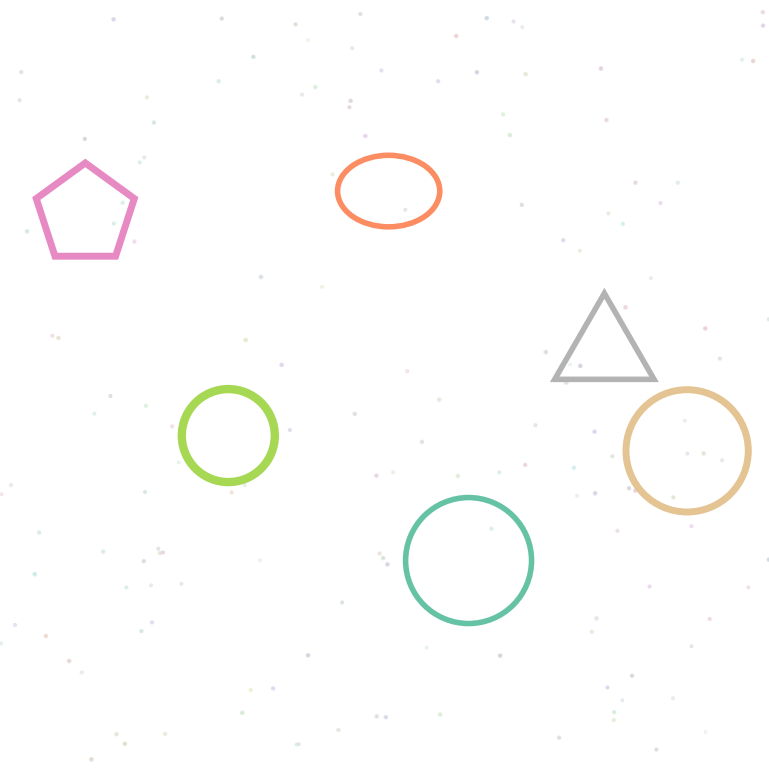[{"shape": "circle", "thickness": 2, "radius": 0.41, "center": [0.609, 0.272]}, {"shape": "oval", "thickness": 2, "radius": 0.33, "center": [0.505, 0.752]}, {"shape": "pentagon", "thickness": 2.5, "radius": 0.33, "center": [0.111, 0.721]}, {"shape": "circle", "thickness": 3, "radius": 0.3, "center": [0.297, 0.434]}, {"shape": "circle", "thickness": 2.5, "radius": 0.4, "center": [0.892, 0.414]}, {"shape": "triangle", "thickness": 2, "radius": 0.37, "center": [0.785, 0.545]}]